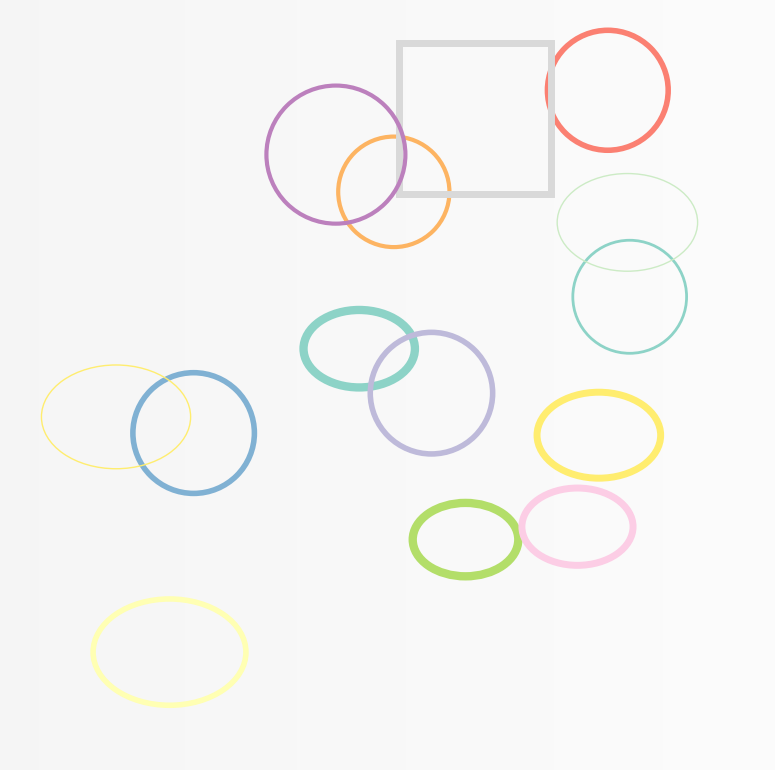[{"shape": "oval", "thickness": 3, "radius": 0.36, "center": [0.464, 0.547]}, {"shape": "circle", "thickness": 1, "radius": 0.37, "center": [0.813, 0.615]}, {"shape": "oval", "thickness": 2, "radius": 0.49, "center": [0.219, 0.153]}, {"shape": "circle", "thickness": 2, "radius": 0.39, "center": [0.557, 0.489]}, {"shape": "circle", "thickness": 2, "radius": 0.39, "center": [0.784, 0.883]}, {"shape": "circle", "thickness": 2, "radius": 0.39, "center": [0.25, 0.438]}, {"shape": "circle", "thickness": 1.5, "radius": 0.36, "center": [0.508, 0.751]}, {"shape": "oval", "thickness": 3, "radius": 0.34, "center": [0.601, 0.299]}, {"shape": "oval", "thickness": 2.5, "radius": 0.36, "center": [0.745, 0.316]}, {"shape": "square", "thickness": 2.5, "radius": 0.49, "center": [0.613, 0.847]}, {"shape": "circle", "thickness": 1.5, "radius": 0.45, "center": [0.433, 0.799]}, {"shape": "oval", "thickness": 0.5, "radius": 0.45, "center": [0.81, 0.711]}, {"shape": "oval", "thickness": 2.5, "radius": 0.4, "center": [0.773, 0.435]}, {"shape": "oval", "thickness": 0.5, "radius": 0.48, "center": [0.15, 0.459]}]